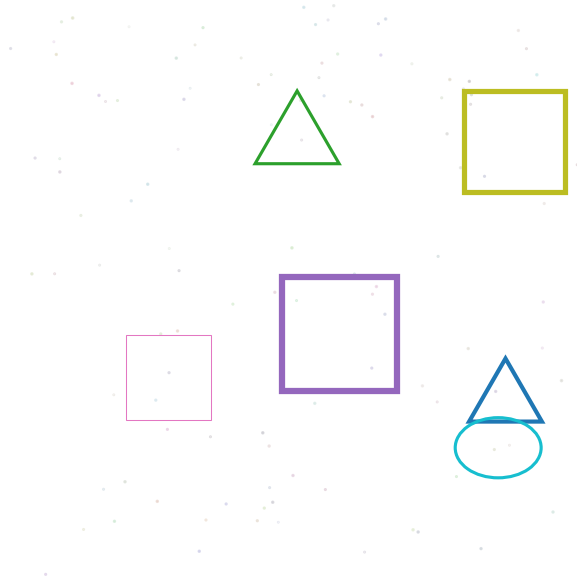[{"shape": "triangle", "thickness": 2, "radius": 0.36, "center": [0.875, 0.306]}, {"shape": "triangle", "thickness": 1.5, "radius": 0.42, "center": [0.514, 0.758]}, {"shape": "square", "thickness": 3, "radius": 0.5, "center": [0.588, 0.421]}, {"shape": "square", "thickness": 0.5, "radius": 0.37, "center": [0.292, 0.346]}, {"shape": "square", "thickness": 2.5, "radius": 0.44, "center": [0.891, 0.754]}, {"shape": "oval", "thickness": 1.5, "radius": 0.37, "center": [0.863, 0.224]}]